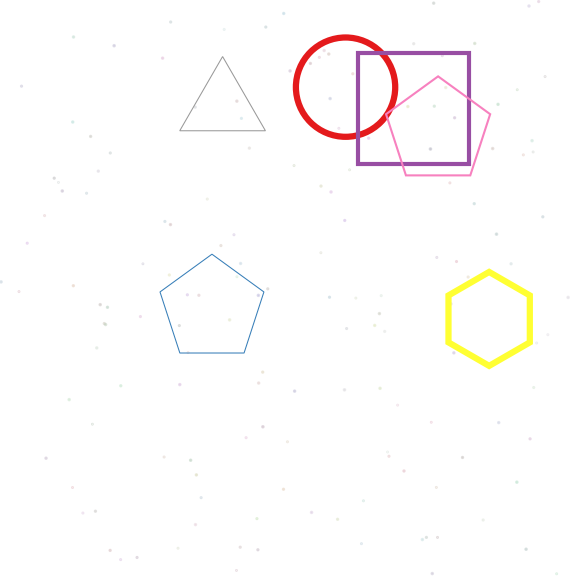[{"shape": "circle", "thickness": 3, "radius": 0.43, "center": [0.598, 0.848]}, {"shape": "pentagon", "thickness": 0.5, "radius": 0.47, "center": [0.367, 0.464]}, {"shape": "square", "thickness": 2, "radius": 0.48, "center": [0.716, 0.811]}, {"shape": "hexagon", "thickness": 3, "radius": 0.41, "center": [0.847, 0.447]}, {"shape": "pentagon", "thickness": 1, "radius": 0.47, "center": [0.759, 0.772]}, {"shape": "triangle", "thickness": 0.5, "radius": 0.43, "center": [0.385, 0.816]}]